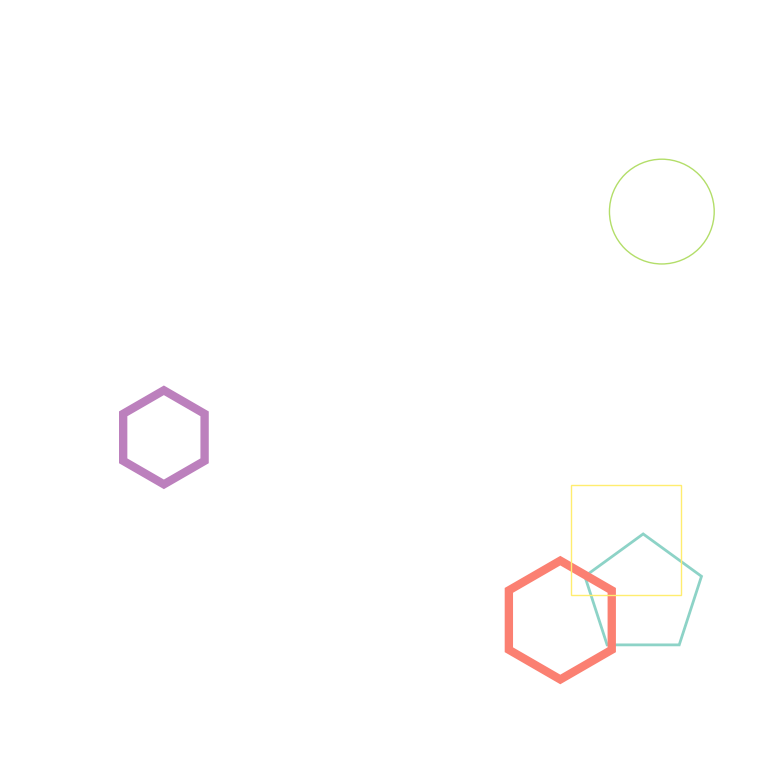[{"shape": "pentagon", "thickness": 1, "radius": 0.4, "center": [0.835, 0.227]}, {"shape": "hexagon", "thickness": 3, "radius": 0.39, "center": [0.728, 0.195]}, {"shape": "circle", "thickness": 0.5, "radius": 0.34, "center": [0.86, 0.725]}, {"shape": "hexagon", "thickness": 3, "radius": 0.31, "center": [0.213, 0.432]}, {"shape": "square", "thickness": 0.5, "radius": 0.36, "center": [0.813, 0.299]}]